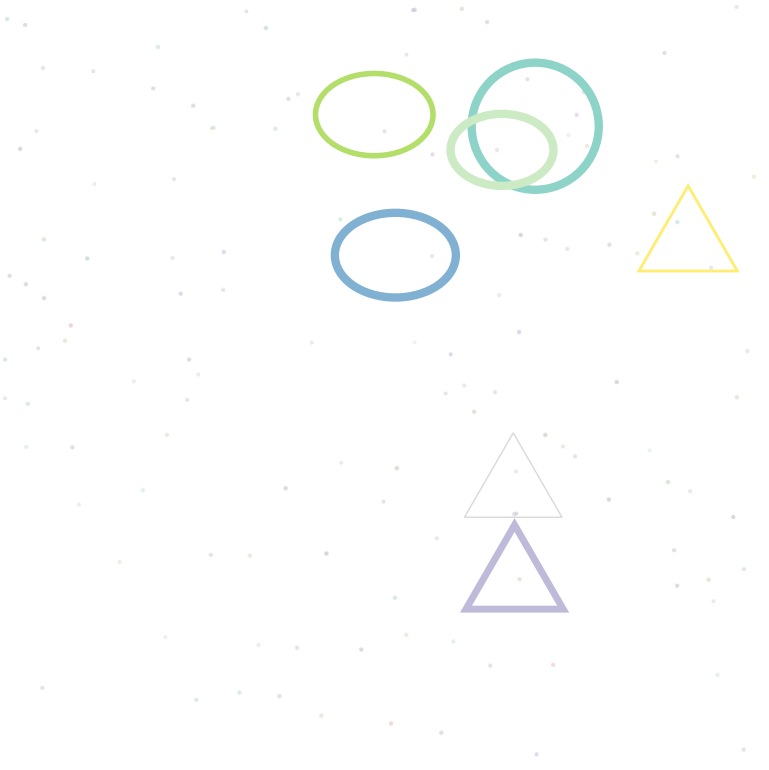[{"shape": "circle", "thickness": 3, "radius": 0.41, "center": [0.695, 0.836]}, {"shape": "triangle", "thickness": 2.5, "radius": 0.36, "center": [0.668, 0.245]}, {"shape": "oval", "thickness": 3, "radius": 0.39, "center": [0.513, 0.669]}, {"shape": "oval", "thickness": 2, "radius": 0.38, "center": [0.486, 0.851]}, {"shape": "triangle", "thickness": 0.5, "radius": 0.37, "center": [0.667, 0.365]}, {"shape": "oval", "thickness": 3, "radius": 0.33, "center": [0.652, 0.805]}, {"shape": "triangle", "thickness": 1, "radius": 0.37, "center": [0.894, 0.685]}]